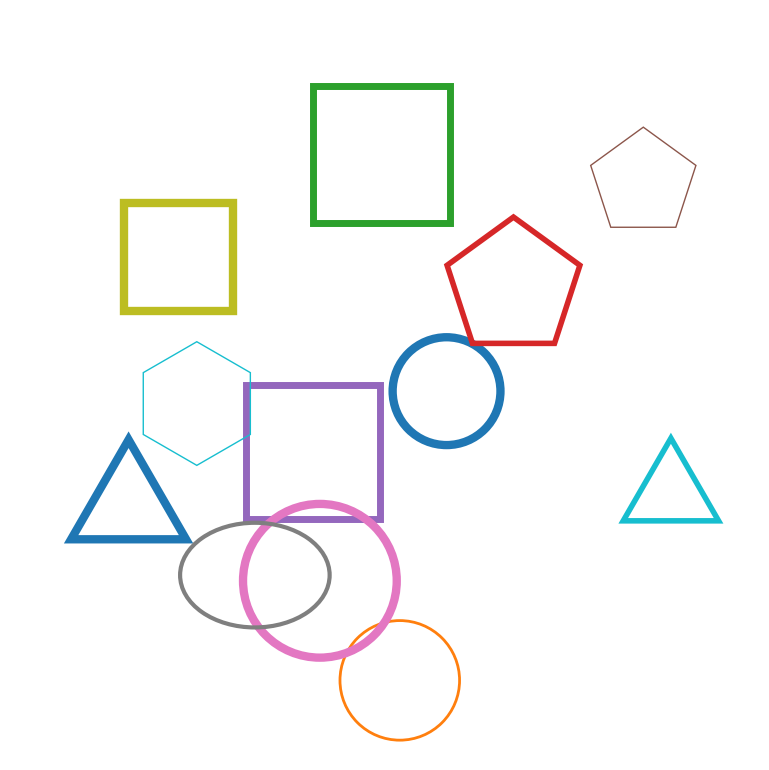[{"shape": "triangle", "thickness": 3, "radius": 0.43, "center": [0.167, 0.343]}, {"shape": "circle", "thickness": 3, "radius": 0.35, "center": [0.58, 0.492]}, {"shape": "circle", "thickness": 1, "radius": 0.39, "center": [0.519, 0.116]}, {"shape": "square", "thickness": 2.5, "radius": 0.45, "center": [0.496, 0.799]}, {"shape": "pentagon", "thickness": 2, "radius": 0.45, "center": [0.667, 0.627]}, {"shape": "square", "thickness": 2.5, "radius": 0.44, "center": [0.407, 0.413]}, {"shape": "pentagon", "thickness": 0.5, "radius": 0.36, "center": [0.835, 0.763]}, {"shape": "circle", "thickness": 3, "radius": 0.5, "center": [0.415, 0.246]}, {"shape": "oval", "thickness": 1.5, "radius": 0.49, "center": [0.331, 0.253]}, {"shape": "square", "thickness": 3, "radius": 0.35, "center": [0.232, 0.666]}, {"shape": "hexagon", "thickness": 0.5, "radius": 0.4, "center": [0.256, 0.476]}, {"shape": "triangle", "thickness": 2, "radius": 0.36, "center": [0.871, 0.359]}]